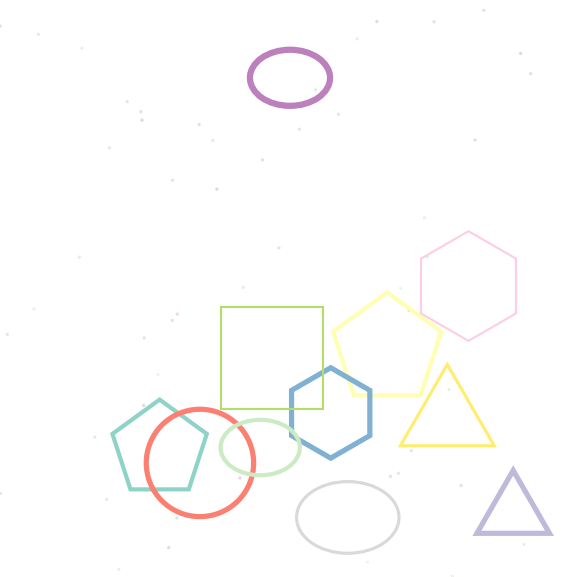[{"shape": "pentagon", "thickness": 2, "radius": 0.43, "center": [0.276, 0.221]}, {"shape": "pentagon", "thickness": 2, "radius": 0.49, "center": [0.67, 0.395]}, {"shape": "triangle", "thickness": 2.5, "radius": 0.36, "center": [0.889, 0.112]}, {"shape": "circle", "thickness": 2.5, "radius": 0.46, "center": [0.346, 0.198]}, {"shape": "hexagon", "thickness": 2.5, "radius": 0.39, "center": [0.573, 0.284]}, {"shape": "square", "thickness": 1, "radius": 0.44, "center": [0.472, 0.379]}, {"shape": "hexagon", "thickness": 1, "radius": 0.47, "center": [0.811, 0.504]}, {"shape": "oval", "thickness": 1.5, "radius": 0.44, "center": [0.602, 0.103]}, {"shape": "oval", "thickness": 3, "radius": 0.35, "center": [0.502, 0.864]}, {"shape": "oval", "thickness": 2, "radius": 0.34, "center": [0.451, 0.224]}, {"shape": "triangle", "thickness": 1.5, "radius": 0.47, "center": [0.775, 0.274]}]